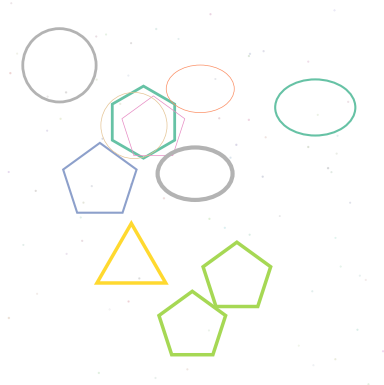[{"shape": "oval", "thickness": 1.5, "radius": 0.52, "center": [0.819, 0.721]}, {"shape": "hexagon", "thickness": 2, "radius": 0.47, "center": [0.373, 0.683]}, {"shape": "oval", "thickness": 0.5, "radius": 0.44, "center": [0.52, 0.769]}, {"shape": "pentagon", "thickness": 1.5, "radius": 0.5, "center": [0.259, 0.529]}, {"shape": "pentagon", "thickness": 0.5, "radius": 0.43, "center": [0.398, 0.665]}, {"shape": "pentagon", "thickness": 2.5, "radius": 0.46, "center": [0.615, 0.279]}, {"shape": "pentagon", "thickness": 2.5, "radius": 0.46, "center": [0.499, 0.152]}, {"shape": "triangle", "thickness": 2.5, "radius": 0.52, "center": [0.341, 0.317]}, {"shape": "circle", "thickness": 0.5, "radius": 0.43, "center": [0.348, 0.674]}, {"shape": "oval", "thickness": 3, "radius": 0.49, "center": [0.507, 0.549]}, {"shape": "circle", "thickness": 2, "radius": 0.48, "center": [0.154, 0.83]}]